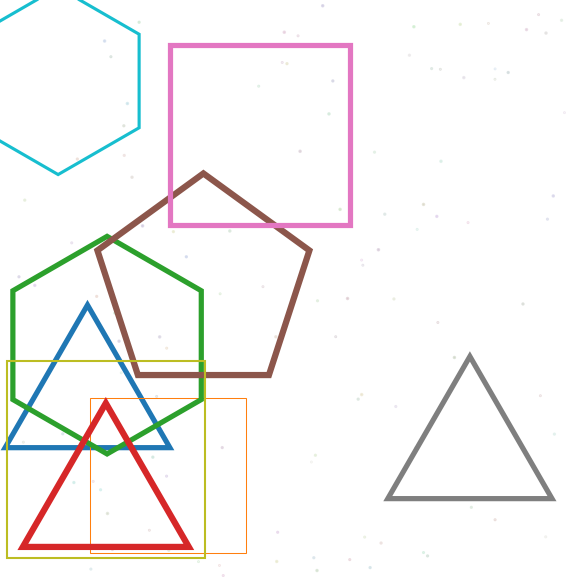[{"shape": "triangle", "thickness": 2.5, "radius": 0.82, "center": [0.151, 0.306]}, {"shape": "square", "thickness": 0.5, "radius": 0.67, "center": [0.291, 0.176]}, {"shape": "hexagon", "thickness": 2.5, "radius": 0.94, "center": [0.185, 0.401]}, {"shape": "triangle", "thickness": 3, "radius": 0.83, "center": [0.183, 0.135]}, {"shape": "pentagon", "thickness": 3, "radius": 0.96, "center": [0.352, 0.506]}, {"shape": "square", "thickness": 2.5, "radius": 0.78, "center": [0.45, 0.765]}, {"shape": "triangle", "thickness": 2.5, "radius": 0.82, "center": [0.814, 0.218]}, {"shape": "square", "thickness": 1, "radius": 0.86, "center": [0.183, 0.204]}, {"shape": "hexagon", "thickness": 1.5, "radius": 0.81, "center": [0.101, 0.859]}]